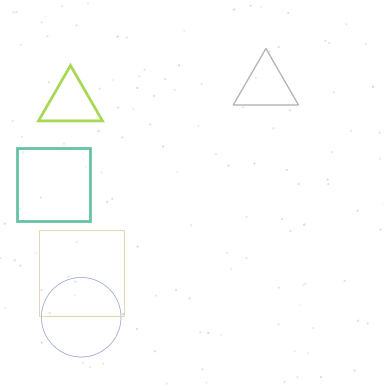[{"shape": "square", "thickness": 2, "radius": 0.47, "center": [0.139, 0.521]}, {"shape": "circle", "thickness": 0.5, "radius": 0.52, "center": [0.211, 0.176]}, {"shape": "triangle", "thickness": 2, "radius": 0.48, "center": [0.183, 0.734]}, {"shape": "square", "thickness": 0.5, "radius": 0.56, "center": [0.212, 0.291]}, {"shape": "triangle", "thickness": 1, "radius": 0.49, "center": [0.691, 0.776]}]